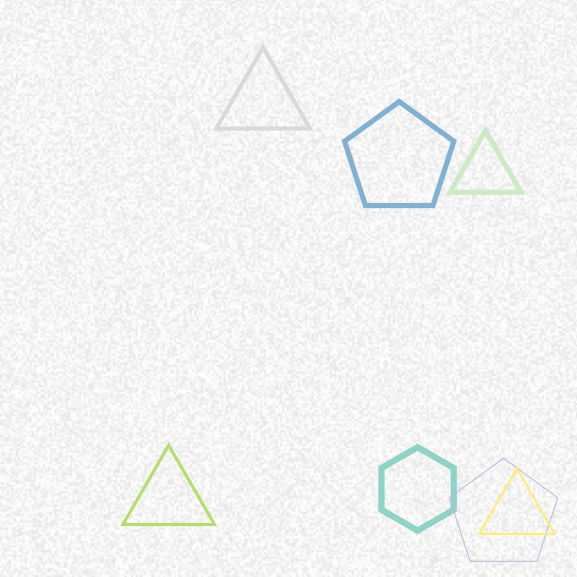[{"shape": "hexagon", "thickness": 3, "radius": 0.36, "center": [0.723, 0.153]}, {"shape": "pentagon", "thickness": 0.5, "radius": 0.49, "center": [0.872, 0.107]}, {"shape": "pentagon", "thickness": 2.5, "radius": 0.5, "center": [0.691, 0.724]}, {"shape": "triangle", "thickness": 1.5, "radius": 0.46, "center": [0.292, 0.137]}, {"shape": "triangle", "thickness": 2, "radius": 0.47, "center": [0.456, 0.823]}, {"shape": "triangle", "thickness": 2.5, "radius": 0.35, "center": [0.841, 0.702]}, {"shape": "triangle", "thickness": 1, "radius": 0.38, "center": [0.895, 0.112]}]